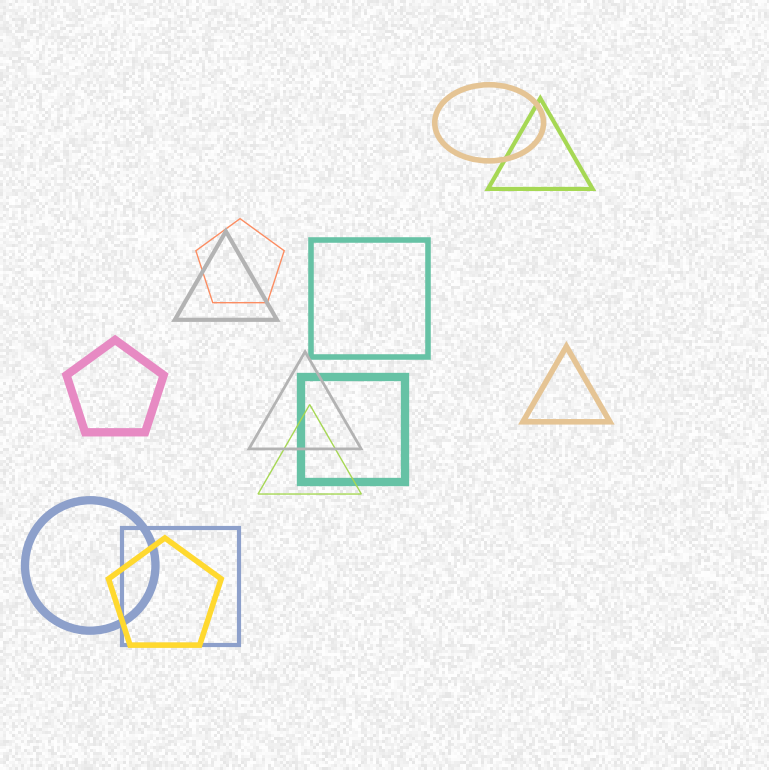[{"shape": "square", "thickness": 2, "radius": 0.38, "center": [0.479, 0.612]}, {"shape": "square", "thickness": 3, "radius": 0.34, "center": [0.458, 0.442]}, {"shape": "pentagon", "thickness": 0.5, "radius": 0.3, "center": [0.312, 0.656]}, {"shape": "circle", "thickness": 3, "radius": 0.42, "center": [0.117, 0.266]}, {"shape": "square", "thickness": 1.5, "radius": 0.38, "center": [0.235, 0.238]}, {"shape": "pentagon", "thickness": 3, "radius": 0.33, "center": [0.149, 0.492]}, {"shape": "triangle", "thickness": 1.5, "radius": 0.39, "center": [0.702, 0.794]}, {"shape": "triangle", "thickness": 0.5, "radius": 0.39, "center": [0.402, 0.397]}, {"shape": "pentagon", "thickness": 2, "radius": 0.38, "center": [0.214, 0.224]}, {"shape": "oval", "thickness": 2, "radius": 0.35, "center": [0.635, 0.841]}, {"shape": "triangle", "thickness": 2, "radius": 0.33, "center": [0.736, 0.485]}, {"shape": "triangle", "thickness": 1.5, "radius": 0.38, "center": [0.293, 0.623]}, {"shape": "triangle", "thickness": 1, "radius": 0.42, "center": [0.396, 0.459]}]